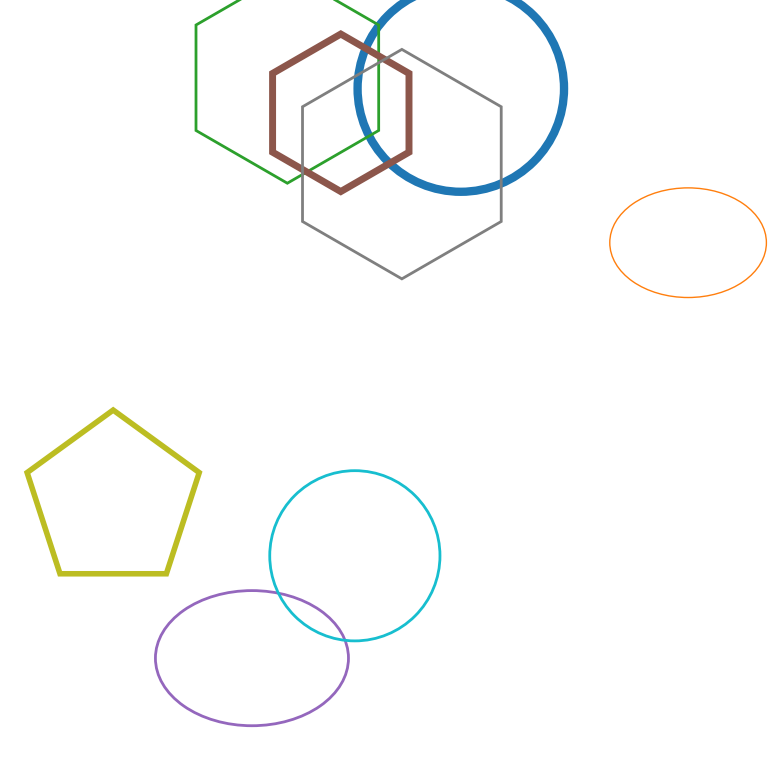[{"shape": "circle", "thickness": 3, "radius": 0.67, "center": [0.598, 0.885]}, {"shape": "oval", "thickness": 0.5, "radius": 0.51, "center": [0.894, 0.685]}, {"shape": "hexagon", "thickness": 1, "radius": 0.68, "center": [0.373, 0.899]}, {"shape": "oval", "thickness": 1, "radius": 0.63, "center": [0.327, 0.145]}, {"shape": "hexagon", "thickness": 2.5, "radius": 0.51, "center": [0.443, 0.854]}, {"shape": "hexagon", "thickness": 1, "radius": 0.74, "center": [0.522, 0.787]}, {"shape": "pentagon", "thickness": 2, "radius": 0.59, "center": [0.147, 0.35]}, {"shape": "circle", "thickness": 1, "radius": 0.55, "center": [0.461, 0.278]}]